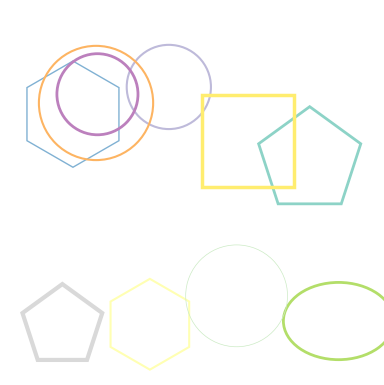[{"shape": "pentagon", "thickness": 2, "radius": 0.7, "center": [0.804, 0.583]}, {"shape": "hexagon", "thickness": 1.5, "radius": 0.59, "center": [0.389, 0.158]}, {"shape": "circle", "thickness": 1.5, "radius": 0.55, "center": [0.439, 0.774]}, {"shape": "hexagon", "thickness": 1, "radius": 0.69, "center": [0.189, 0.704]}, {"shape": "circle", "thickness": 1.5, "radius": 0.74, "center": [0.249, 0.733]}, {"shape": "oval", "thickness": 2, "radius": 0.72, "center": [0.879, 0.166]}, {"shape": "pentagon", "thickness": 3, "radius": 0.54, "center": [0.162, 0.153]}, {"shape": "circle", "thickness": 2, "radius": 0.53, "center": [0.253, 0.755]}, {"shape": "circle", "thickness": 0.5, "radius": 0.66, "center": [0.615, 0.232]}, {"shape": "square", "thickness": 2.5, "radius": 0.6, "center": [0.644, 0.633]}]